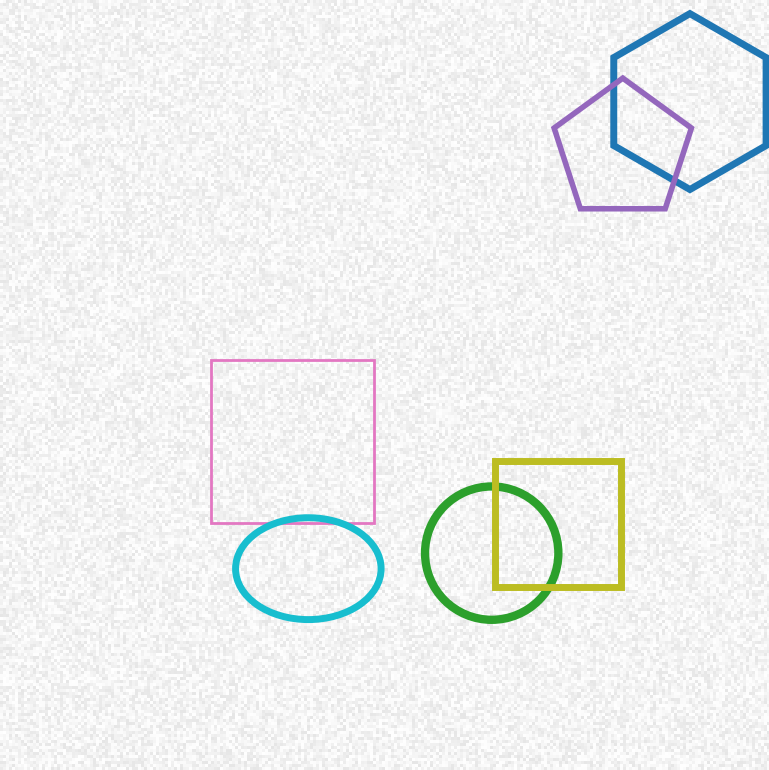[{"shape": "hexagon", "thickness": 2.5, "radius": 0.57, "center": [0.896, 0.868]}, {"shape": "circle", "thickness": 3, "radius": 0.43, "center": [0.639, 0.282]}, {"shape": "pentagon", "thickness": 2, "radius": 0.47, "center": [0.809, 0.805]}, {"shape": "square", "thickness": 1, "radius": 0.53, "center": [0.38, 0.427]}, {"shape": "square", "thickness": 2.5, "radius": 0.41, "center": [0.725, 0.319]}, {"shape": "oval", "thickness": 2.5, "radius": 0.47, "center": [0.4, 0.261]}]